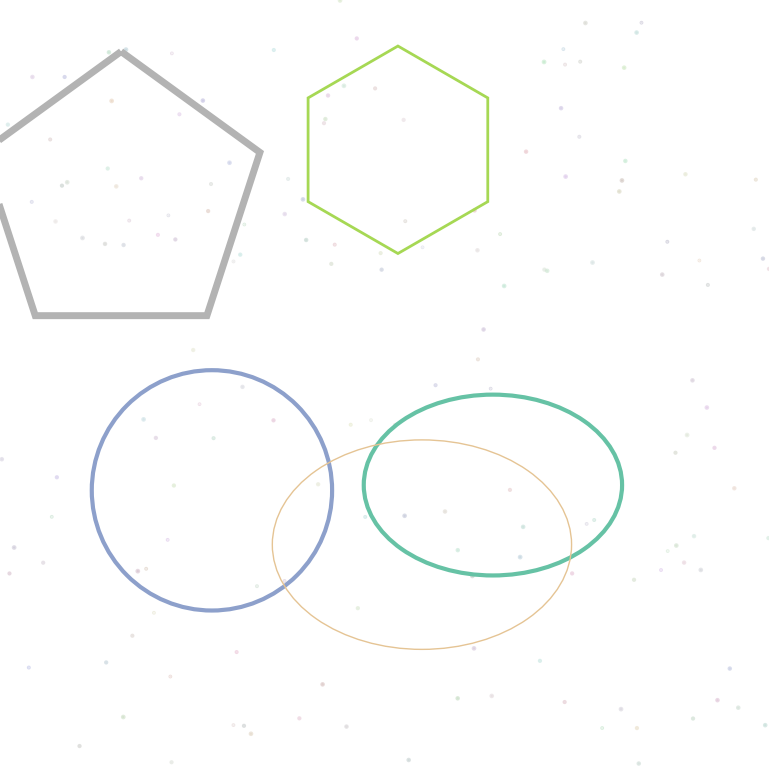[{"shape": "oval", "thickness": 1.5, "radius": 0.84, "center": [0.64, 0.37]}, {"shape": "circle", "thickness": 1.5, "radius": 0.78, "center": [0.275, 0.363]}, {"shape": "hexagon", "thickness": 1, "radius": 0.67, "center": [0.517, 0.805]}, {"shape": "oval", "thickness": 0.5, "radius": 0.97, "center": [0.548, 0.293]}, {"shape": "pentagon", "thickness": 2.5, "radius": 0.95, "center": [0.157, 0.743]}]